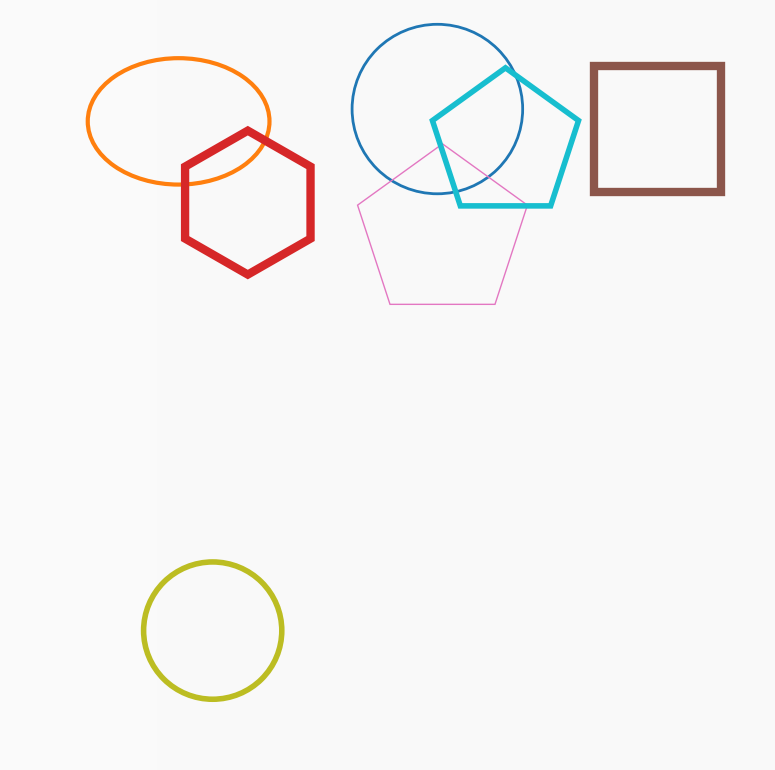[{"shape": "circle", "thickness": 1, "radius": 0.55, "center": [0.564, 0.858]}, {"shape": "oval", "thickness": 1.5, "radius": 0.59, "center": [0.23, 0.842]}, {"shape": "hexagon", "thickness": 3, "radius": 0.47, "center": [0.32, 0.737]}, {"shape": "square", "thickness": 3, "radius": 0.41, "center": [0.848, 0.833]}, {"shape": "pentagon", "thickness": 0.5, "radius": 0.58, "center": [0.571, 0.698]}, {"shape": "circle", "thickness": 2, "radius": 0.45, "center": [0.274, 0.181]}, {"shape": "pentagon", "thickness": 2, "radius": 0.5, "center": [0.652, 0.813]}]